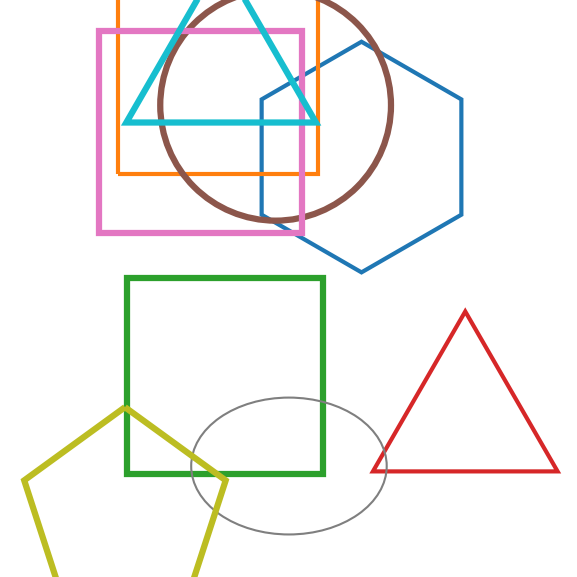[{"shape": "hexagon", "thickness": 2, "radius": 1.0, "center": [0.626, 0.727]}, {"shape": "square", "thickness": 2, "radius": 0.87, "center": [0.378, 0.872]}, {"shape": "square", "thickness": 3, "radius": 0.85, "center": [0.389, 0.347]}, {"shape": "triangle", "thickness": 2, "radius": 0.92, "center": [0.806, 0.275]}, {"shape": "circle", "thickness": 3, "radius": 1.0, "center": [0.477, 0.817]}, {"shape": "square", "thickness": 3, "radius": 0.88, "center": [0.348, 0.77]}, {"shape": "oval", "thickness": 1, "radius": 0.85, "center": [0.5, 0.192]}, {"shape": "pentagon", "thickness": 3, "radius": 0.92, "center": [0.216, 0.111]}, {"shape": "triangle", "thickness": 3, "radius": 0.95, "center": [0.383, 0.882]}]